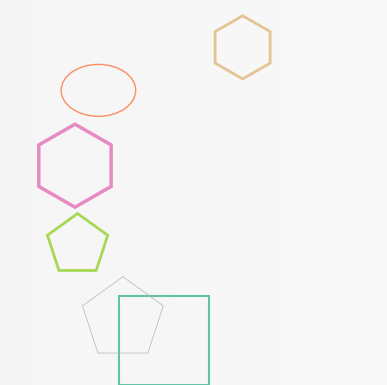[{"shape": "square", "thickness": 1.5, "radius": 0.58, "center": [0.424, 0.115]}, {"shape": "oval", "thickness": 1, "radius": 0.48, "center": [0.254, 0.765]}, {"shape": "hexagon", "thickness": 2.5, "radius": 0.54, "center": [0.193, 0.57]}, {"shape": "pentagon", "thickness": 2, "radius": 0.41, "center": [0.2, 0.364]}, {"shape": "hexagon", "thickness": 2, "radius": 0.41, "center": [0.626, 0.877]}, {"shape": "pentagon", "thickness": 0.5, "radius": 0.55, "center": [0.317, 0.172]}]